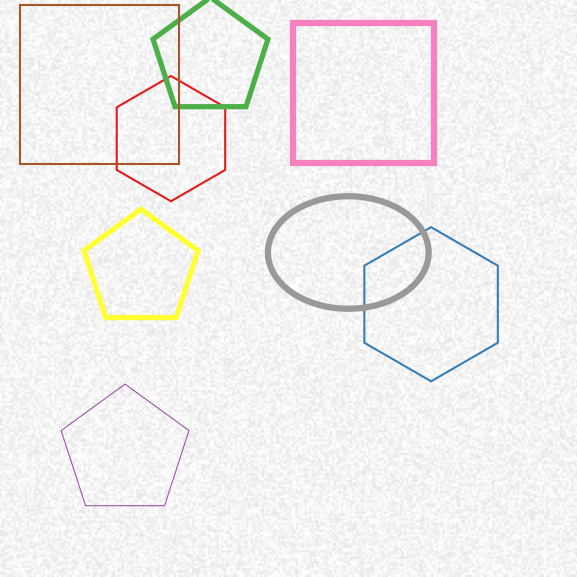[{"shape": "hexagon", "thickness": 1, "radius": 0.54, "center": [0.296, 0.759]}, {"shape": "hexagon", "thickness": 1, "radius": 0.67, "center": [0.746, 0.472]}, {"shape": "pentagon", "thickness": 2.5, "radius": 0.52, "center": [0.364, 0.899]}, {"shape": "pentagon", "thickness": 0.5, "radius": 0.58, "center": [0.217, 0.218]}, {"shape": "pentagon", "thickness": 2.5, "radius": 0.52, "center": [0.244, 0.533]}, {"shape": "square", "thickness": 1, "radius": 0.69, "center": [0.173, 0.853]}, {"shape": "square", "thickness": 3, "radius": 0.61, "center": [0.629, 0.838]}, {"shape": "oval", "thickness": 3, "radius": 0.7, "center": [0.603, 0.562]}]